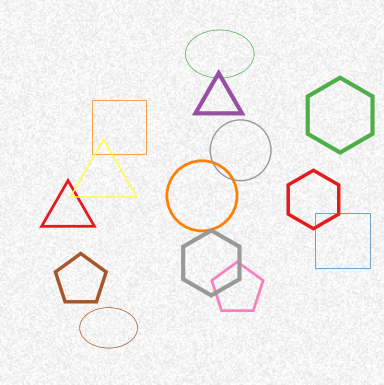[{"shape": "hexagon", "thickness": 2.5, "radius": 0.38, "center": [0.814, 0.482]}, {"shape": "triangle", "thickness": 2, "radius": 0.4, "center": [0.177, 0.452]}, {"shape": "square", "thickness": 0.5, "radius": 0.36, "center": [0.89, 0.375]}, {"shape": "oval", "thickness": 0.5, "radius": 0.45, "center": [0.571, 0.86]}, {"shape": "hexagon", "thickness": 3, "radius": 0.49, "center": [0.883, 0.701]}, {"shape": "triangle", "thickness": 3, "radius": 0.35, "center": [0.568, 0.74]}, {"shape": "square", "thickness": 0.5, "radius": 0.35, "center": [0.309, 0.67]}, {"shape": "circle", "thickness": 2, "radius": 0.46, "center": [0.525, 0.491]}, {"shape": "triangle", "thickness": 1, "radius": 0.5, "center": [0.269, 0.538]}, {"shape": "oval", "thickness": 0.5, "radius": 0.38, "center": [0.282, 0.148]}, {"shape": "pentagon", "thickness": 2.5, "radius": 0.35, "center": [0.21, 0.272]}, {"shape": "pentagon", "thickness": 2, "radius": 0.35, "center": [0.617, 0.25]}, {"shape": "hexagon", "thickness": 3, "radius": 0.42, "center": [0.549, 0.317]}, {"shape": "circle", "thickness": 1, "radius": 0.39, "center": [0.625, 0.61]}]